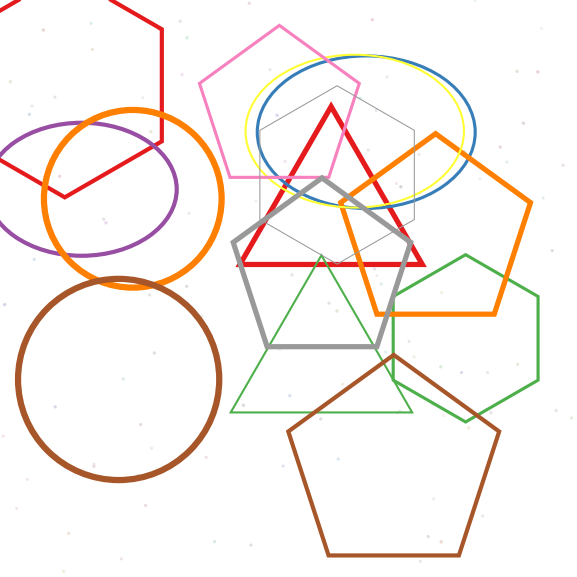[{"shape": "triangle", "thickness": 2.5, "radius": 0.91, "center": [0.573, 0.632]}, {"shape": "hexagon", "thickness": 2, "radius": 0.97, "center": [0.112, 0.851]}, {"shape": "oval", "thickness": 1.5, "radius": 0.94, "center": [0.634, 0.77]}, {"shape": "triangle", "thickness": 1, "radius": 0.91, "center": [0.557, 0.376]}, {"shape": "hexagon", "thickness": 1.5, "radius": 0.72, "center": [0.806, 0.413]}, {"shape": "oval", "thickness": 2, "radius": 0.82, "center": [0.141, 0.671]}, {"shape": "pentagon", "thickness": 2.5, "radius": 0.86, "center": [0.754, 0.595]}, {"shape": "circle", "thickness": 3, "radius": 0.77, "center": [0.23, 0.655]}, {"shape": "oval", "thickness": 1, "radius": 0.95, "center": [0.614, 0.772]}, {"shape": "pentagon", "thickness": 2, "radius": 0.96, "center": [0.682, 0.193]}, {"shape": "circle", "thickness": 3, "radius": 0.87, "center": [0.205, 0.342]}, {"shape": "pentagon", "thickness": 1.5, "radius": 0.73, "center": [0.484, 0.81]}, {"shape": "pentagon", "thickness": 2.5, "radius": 0.81, "center": [0.558, 0.53]}, {"shape": "hexagon", "thickness": 0.5, "radius": 0.77, "center": [0.584, 0.696]}]